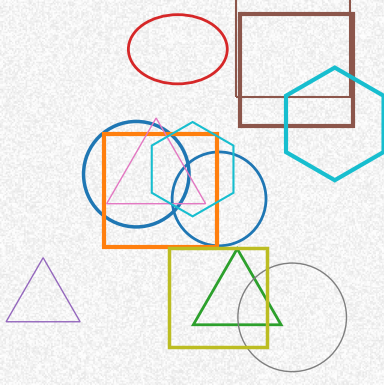[{"shape": "circle", "thickness": 2, "radius": 0.61, "center": [0.569, 0.483]}, {"shape": "circle", "thickness": 2.5, "radius": 0.68, "center": [0.354, 0.548]}, {"shape": "square", "thickness": 3, "radius": 0.73, "center": [0.416, 0.505]}, {"shape": "triangle", "thickness": 2, "radius": 0.66, "center": [0.616, 0.222]}, {"shape": "oval", "thickness": 2, "radius": 0.64, "center": [0.462, 0.872]}, {"shape": "triangle", "thickness": 1, "radius": 0.55, "center": [0.112, 0.22]}, {"shape": "square", "thickness": 3, "radius": 0.73, "center": [0.77, 0.819]}, {"shape": "square", "thickness": 1.5, "radius": 0.74, "center": [0.76, 0.898]}, {"shape": "triangle", "thickness": 1, "radius": 0.74, "center": [0.406, 0.545]}, {"shape": "circle", "thickness": 1, "radius": 0.71, "center": [0.759, 0.176]}, {"shape": "square", "thickness": 2.5, "radius": 0.64, "center": [0.566, 0.227]}, {"shape": "hexagon", "thickness": 1.5, "radius": 0.61, "center": [0.5, 0.561]}, {"shape": "hexagon", "thickness": 3, "radius": 0.73, "center": [0.87, 0.678]}]